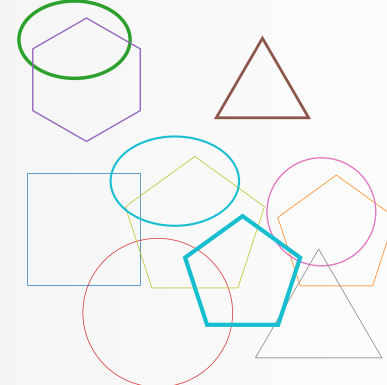[{"shape": "square", "thickness": 0.5, "radius": 0.73, "center": [0.216, 0.405]}, {"shape": "pentagon", "thickness": 0.5, "radius": 0.8, "center": [0.868, 0.386]}, {"shape": "oval", "thickness": 2.5, "radius": 0.72, "center": [0.192, 0.897]}, {"shape": "circle", "thickness": 0.5, "radius": 0.97, "center": [0.407, 0.188]}, {"shape": "hexagon", "thickness": 1, "radius": 0.8, "center": [0.223, 0.793]}, {"shape": "triangle", "thickness": 2, "radius": 0.69, "center": [0.677, 0.763]}, {"shape": "circle", "thickness": 1, "radius": 0.7, "center": [0.829, 0.45]}, {"shape": "triangle", "thickness": 0.5, "radius": 0.94, "center": [0.822, 0.165]}, {"shape": "pentagon", "thickness": 0.5, "radius": 0.94, "center": [0.503, 0.405]}, {"shape": "pentagon", "thickness": 3, "radius": 0.78, "center": [0.626, 0.283]}, {"shape": "oval", "thickness": 1.5, "radius": 0.83, "center": [0.451, 0.53]}]